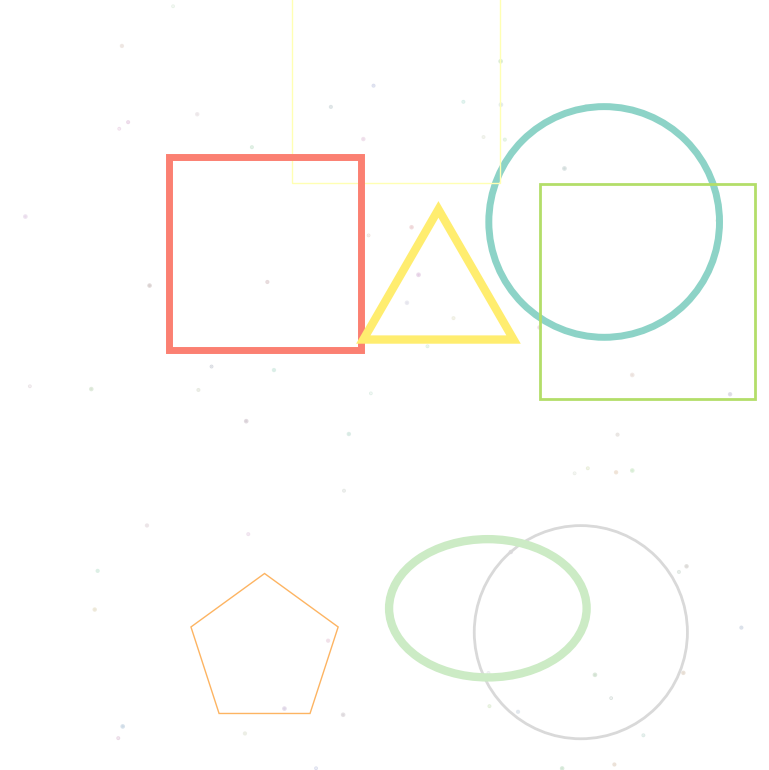[{"shape": "circle", "thickness": 2.5, "radius": 0.75, "center": [0.785, 0.712]}, {"shape": "square", "thickness": 0.5, "radius": 0.68, "center": [0.514, 0.897]}, {"shape": "square", "thickness": 2.5, "radius": 0.62, "center": [0.344, 0.671]}, {"shape": "pentagon", "thickness": 0.5, "radius": 0.5, "center": [0.344, 0.155]}, {"shape": "square", "thickness": 1, "radius": 0.7, "center": [0.841, 0.622]}, {"shape": "circle", "thickness": 1, "radius": 0.69, "center": [0.754, 0.179]}, {"shape": "oval", "thickness": 3, "radius": 0.64, "center": [0.634, 0.21]}, {"shape": "triangle", "thickness": 3, "radius": 0.56, "center": [0.569, 0.615]}]